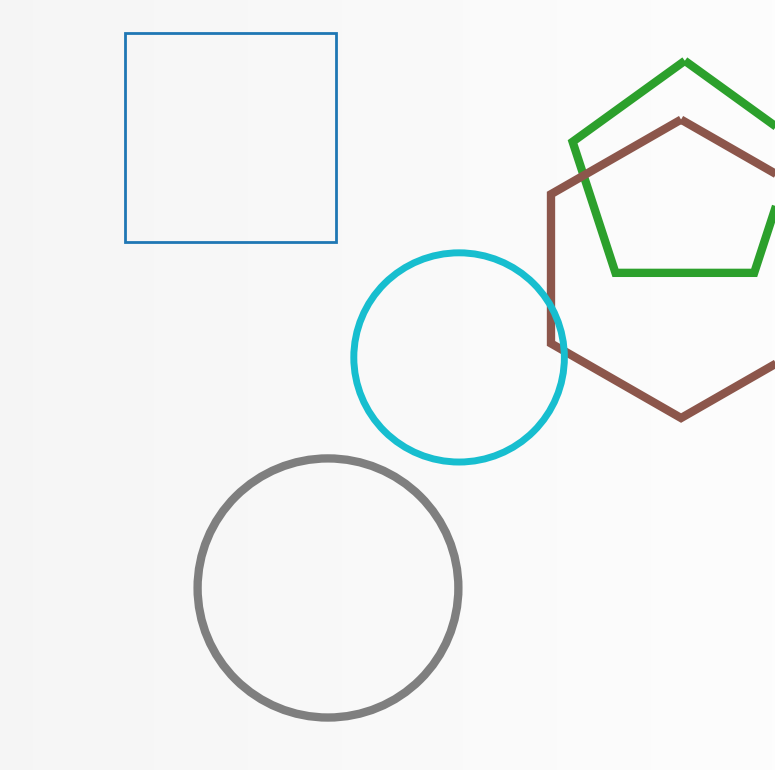[{"shape": "square", "thickness": 1, "radius": 0.68, "center": [0.297, 0.821]}, {"shape": "pentagon", "thickness": 3, "radius": 0.76, "center": [0.884, 0.769]}, {"shape": "hexagon", "thickness": 3, "radius": 0.97, "center": [0.879, 0.651]}, {"shape": "circle", "thickness": 3, "radius": 0.84, "center": [0.423, 0.236]}, {"shape": "circle", "thickness": 2.5, "radius": 0.68, "center": [0.592, 0.536]}]